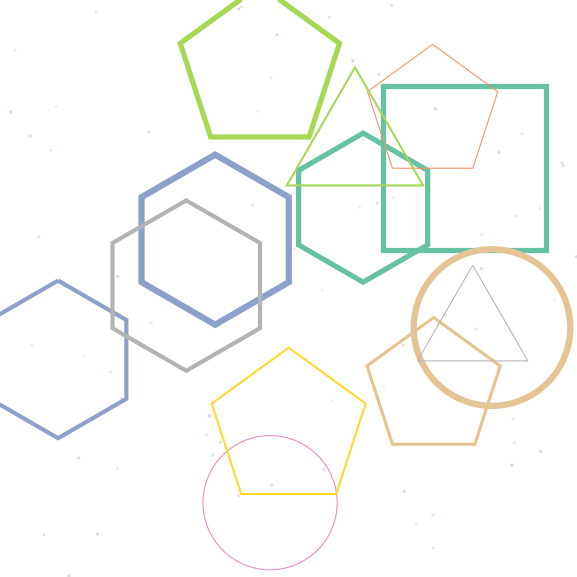[{"shape": "square", "thickness": 2.5, "radius": 0.71, "center": [0.805, 0.708]}, {"shape": "hexagon", "thickness": 2.5, "radius": 0.65, "center": [0.629, 0.64]}, {"shape": "pentagon", "thickness": 0.5, "radius": 0.59, "center": [0.749, 0.804]}, {"shape": "hexagon", "thickness": 3, "radius": 0.74, "center": [0.373, 0.584]}, {"shape": "hexagon", "thickness": 2, "radius": 0.68, "center": [0.101, 0.377]}, {"shape": "circle", "thickness": 0.5, "radius": 0.58, "center": [0.468, 0.129]}, {"shape": "triangle", "thickness": 1, "radius": 0.68, "center": [0.615, 0.746]}, {"shape": "pentagon", "thickness": 2.5, "radius": 0.72, "center": [0.45, 0.879]}, {"shape": "pentagon", "thickness": 1, "radius": 0.7, "center": [0.5, 0.257]}, {"shape": "pentagon", "thickness": 1.5, "radius": 0.61, "center": [0.751, 0.328]}, {"shape": "circle", "thickness": 3, "radius": 0.68, "center": [0.852, 0.432]}, {"shape": "triangle", "thickness": 0.5, "radius": 0.55, "center": [0.818, 0.429]}, {"shape": "hexagon", "thickness": 2, "radius": 0.74, "center": [0.323, 0.505]}]